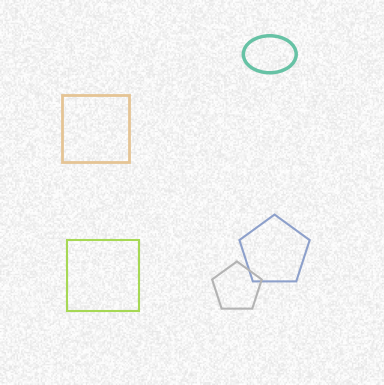[{"shape": "oval", "thickness": 2.5, "radius": 0.34, "center": [0.701, 0.859]}, {"shape": "pentagon", "thickness": 1.5, "radius": 0.48, "center": [0.713, 0.347]}, {"shape": "square", "thickness": 1.5, "radius": 0.47, "center": [0.267, 0.284]}, {"shape": "square", "thickness": 2, "radius": 0.44, "center": [0.248, 0.666]}, {"shape": "pentagon", "thickness": 1.5, "radius": 0.34, "center": [0.615, 0.253]}]